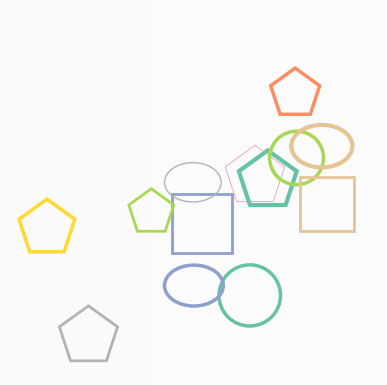[{"shape": "pentagon", "thickness": 3, "radius": 0.39, "center": [0.691, 0.531]}, {"shape": "circle", "thickness": 2.5, "radius": 0.4, "center": [0.645, 0.233]}, {"shape": "pentagon", "thickness": 2.5, "radius": 0.33, "center": [0.762, 0.757]}, {"shape": "oval", "thickness": 2.5, "radius": 0.38, "center": [0.5, 0.258]}, {"shape": "square", "thickness": 2, "radius": 0.38, "center": [0.521, 0.42]}, {"shape": "pentagon", "thickness": 0.5, "radius": 0.4, "center": [0.658, 0.542]}, {"shape": "pentagon", "thickness": 2, "radius": 0.31, "center": [0.39, 0.449]}, {"shape": "circle", "thickness": 2.5, "radius": 0.35, "center": [0.765, 0.59]}, {"shape": "pentagon", "thickness": 2.5, "radius": 0.38, "center": [0.121, 0.407]}, {"shape": "square", "thickness": 2, "radius": 0.35, "center": [0.844, 0.47]}, {"shape": "oval", "thickness": 3, "radius": 0.39, "center": [0.831, 0.62]}, {"shape": "pentagon", "thickness": 2, "radius": 0.39, "center": [0.228, 0.127]}, {"shape": "oval", "thickness": 1, "radius": 0.37, "center": [0.498, 0.526]}]